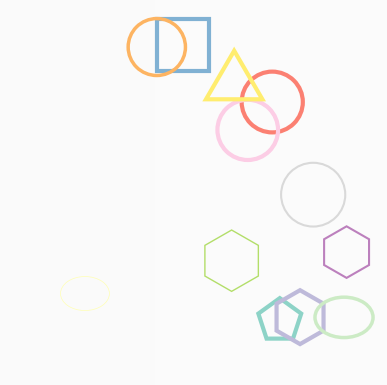[{"shape": "pentagon", "thickness": 3, "radius": 0.29, "center": [0.722, 0.168]}, {"shape": "oval", "thickness": 0.5, "radius": 0.32, "center": [0.219, 0.238]}, {"shape": "hexagon", "thickness": 3, "radius": 0.35, "center": [0.774, 0.176]}, {"shape": "circle", "thickness": 3, "radius": 0.39, "center": [0.703, 0.735]}, {"shape": "square", "thickness": 3, "radius": 0.34, "center": [0.473, 0.882]}, {"shape": "circle", "thickness": 2.5, "radius": 0.37, "center": [0.405, 0.878]}, {"shape": "hexagon", "thickness": 1, "radius": 0.4, "center": [0.598, 0.323]}, {"shape": "circle", "thickness": 3, "radius": 0.39, "center": [0.639, 0.663]}, {"shape": "circle", "thickness": 1.5, "radius": 0.41, "center": [0.808, 0.494]}, {"shape": "hexagon", "thickness": 1.5, "radius": 0.33, "center": [0.894, 0.345]}, {"shape": "oval", "thickness": 2.5, "radius": 0.37, "center": [0.888, 0.176]}, {"shape": "triangle", "thickness": 3, "radius": 0.42, "center": [0.604, 0.784]}]